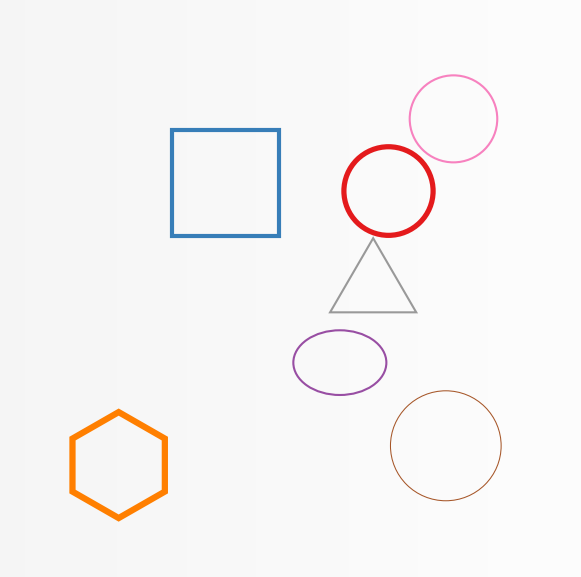[{"shape": "circle", "thickness": 2.5, "radius": 0.38, "center": [0.668, 0.668]}, {"shape": "square", "thickness": 2, "radius": 0.46, "center": [0.388, 0.682]}, {"shape": "oval", "thickness": 1, "radius": 0.4, "center": [0.585, 0.371]}, {"shape": "hexagon", "thickness": 3, "radius": 0.46, "center": [0.204, 0.194]}, {"shape": "circle", "thickness": 0.5, "radius": 0.48, "center": [0.767, 0.227]}, {"shape": "circle", "thickness": 1, "radius": 0.38, "center": [0.78, 0.793]}, {"shape": "triangle", "thickness": 1, "radius": 0.43, "center": [0.642, 0.501]}]